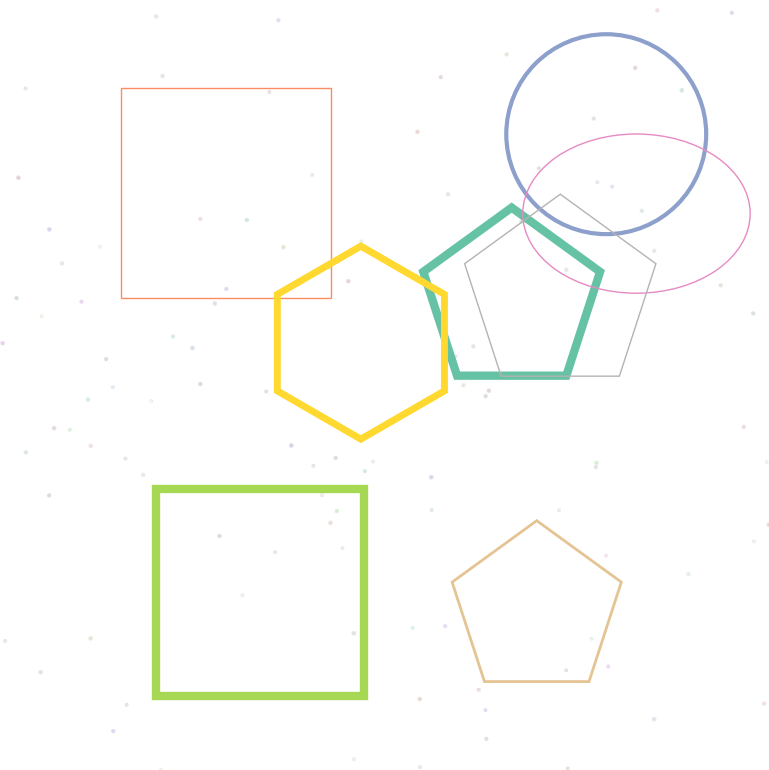[{"shape": "pentagon", "thickness": 3, "radius": 0.6, "center": [0.665, 0.61]}, {"shape": "square", "thickness": 0.5, "radius": 0.68, "center": [0.293, 0.75]}, {"shape": "circle", "thickness": 1.5, "radius": 0.65, "center": [0.787, 0.826]}, {"shape": "oval", "thickness": 0.5, "radius": 0.74, "center": [0.827, 0.723]}, {"shape": "square", "thickness": 3, "radius": 0.67, "center": [0.338, 0.231]}, {"shape": "hexagon", "thickness": 2.5, "radius": 0.63, "center": [0.469, 0.555]}, {"shape": "pentagon", "thickness": 1, "radius": 0.58, "center": [0.697, 0.208]}, {"shape": "pentagon", "thickness": 0.5, "radius": 0.65, "center": [0.728, 0.617]}]